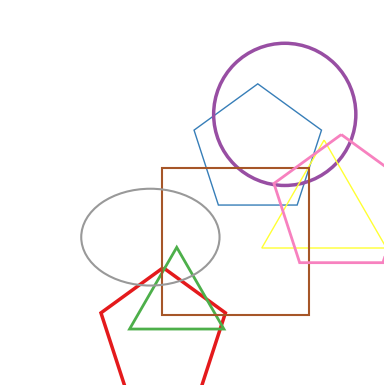[{"shape": "pentagon", "thickness": 2.5, "radius": 0.85, "center": [0.424, 0.135]}, {"shape": "pentagon", "thickness": 1, "radius": 0.87, "center": [0.67, 0.608]}, {"shape": "triangle", "thickness": 2, "radius": 0.71, "center": [0.459, 0.216]}, {"shape": "circle", "thickness": 2.5, "radius": 0.92, "center": [0.74, 0.703]}, {"shape": "triangle", "thickness": 1, "radius": 0.93, "center": [0.842, 0.449]}, {"shape": "square", "thickness": 1.5, "radius": 0.95, "center": [0.611, 0.372]}, {"shape": "pentagon", "thickness": 2, "radius": 0.92, "center": [0.886, 0.467]}, {"shape": "oval", "thickness": 1.5, "radius": 0.9, "center": [0.391, 0.384]}]